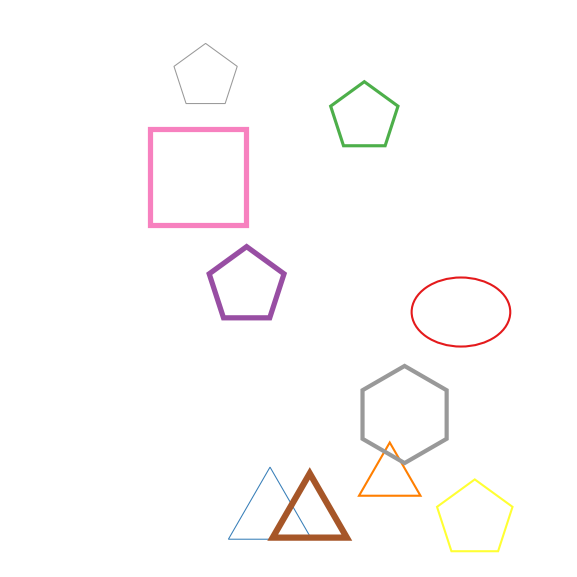[{"shape": "oval", "thickness": 1, "radius": 0.43, "center": [0.798, 0.459]}, {"shape": "triangle", "thickness": 0.5, "radius": 0.42, "center": [0.468, 0.107]}, {"shape": "pentagon", "thickness": 1.5, "radius": 0.31, "center": [0.631, 0.796]}, {"shape": "pentagon", "thickness": 2.5, "radius": 0.34, "center": [0.427, 0.504]}, {"shape": "triangle", "thickness": 1, "radius": 0.31, "center": [0.675, 0.171]}, {"shape": "pentagon", "thickness": 1, "radius": 0.34, "center": [0.822, 0.1]}, {"shape": "triangle", "thickness": 3, "radius": 0.37, "center": [0.536, 0.105]}, {"shape": "square", "thickness": 2.5, "radius": 0.42, "center": [0.343, 0.693]}, {"shape": "hexagon", "thickness": 2, "radius": 0.42, "center": [0.701, 0.281]}, {"shape": "pentagon", "thickness": 0.5, "radius": 0.29, "center": [0.356, 0.866]}]